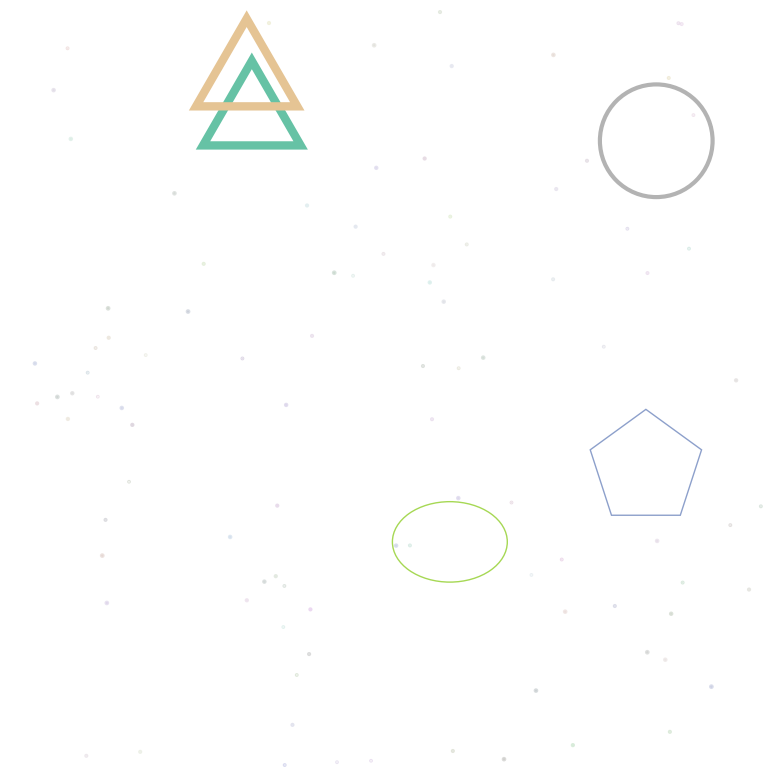[{"shape": "triangle", "thickness": 3, "radius": 0.37, "center": [0.327, 0.848]}, {"shape": "pentagon", "thickness": 0.5, "radius": 0.38, "center": [0.839, 0.392]}, {"shape": "oval", "thickness": 0.5, "radius": 0.37, "center": [0.584, 0.296]}, {"shape": "triangle", "thickness": 3, "radius": 0.38, "center": [0.32, 0.9]}, {"shape": "circle", "thickness": 1.5, "radius": 0.37, "center": [0.852, 0.817]}]